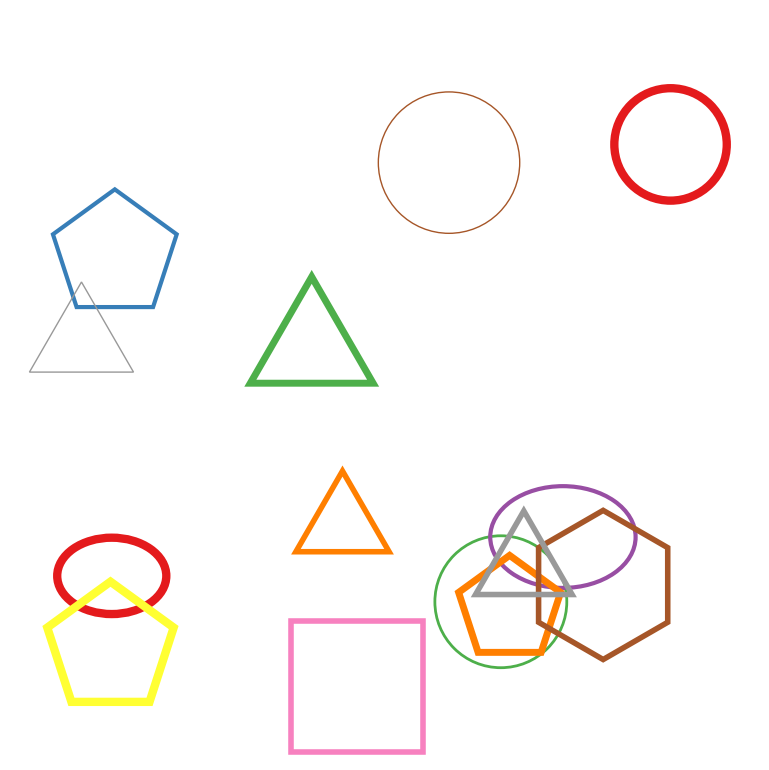[{"shape": "circle", "thickness": 3, "radius": 0.37, "center": [0.871, 0.812]}, {"shape": "oval", "thickness": 3, "radius": 0.35, "center": [0.145, 0.252]}, {"shape": "pentagon", "thickness": 1.5, "radius": 0.42, "center": [0.149, 0.67]}, {"shape": "triangle", "thickness": 2.5, "radius": 0.46, "center": [0.405, 0.548]}, {"shape": "circle", "thickness": 1, "radius": 0.43, "center": [0.65, 0.219]}, {"shape": "oval", "thickness": 1.5, "radius": 0.47, "center": [0.731, 0.303]}, {"shape": "triangle", "thickness": 2, "radius": 0.35, "center": [0.445, 0.318]}, {"shape": "pentagon", "thickness": 2.5, "radius": 0.35, "center": [0.662, 0.209]}, {"shape": "pentagon", "thickness": 3, "radius": 0.43, "center": [0.143, 0.158]}, {"shape": "circle", "thickness": 0.5, "radius": 0.46, "center": [0.583, 0.789]}, {"shape": "hexagon", "thickness": 2, "radius": 0.48, "center": [0.783, 0.24]}, {"shape": "square", "thickness": 2, "radius": 0.43, "center": [0.463, 0.109]}, {"shape": "triangle", "thickness": 0.5, "radius": 0.39, "center": [0.106, 0.556]}, {"shape": "triangle", "thickness": 2, "radius": 0.36, "center": [0.68, 0.264]}]